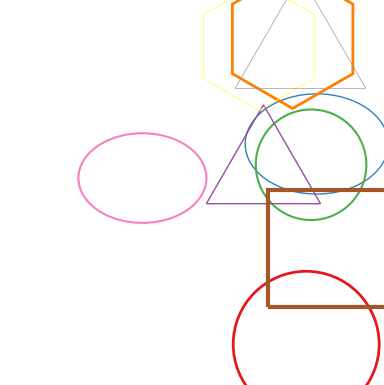[{"shape": "circle", "thickness": 2, "radius": 0.95, "center": [0.795, 0.106]}, {"shape": "oval", "thickness": 1, "radius": 0.93, "center": [0.823, 0.626]}, {"shape": "circle", "thickness": 1.5, "radius": 0.72, "center": [0.808, 0.572]}, {"shape": "triangle", "thickness": 1, "radius": 0.86, "center": [0.684, 0.557]}, {"shape": "hexagon", "thickness": 2, "radius": 0.9, "center": [0.76, 0.899]}, {"shape": "hexagon", "thickness": 0.5, "radius": 0.83, "center": [0.672, 0.879]}, {"shape": "square", "thickness": 3, "radius": 0.76, "center": [0.85, 0.354]}, {"shape": "oval", "thickness": 1.5, "radius": 0.83, "center": [0.37, 0.537]}, {"shape": "triangle", "thickness": 0.5, "radius": 0.98, "center": [0.781, 0.868]}]